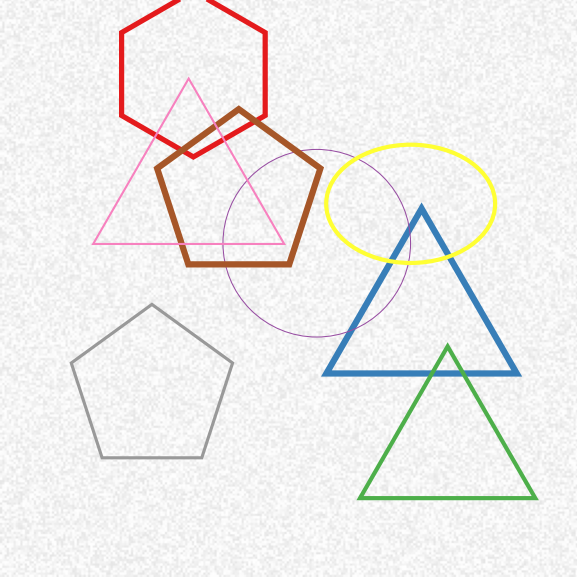[{"shape": "hexagon", "thickness": 2.5, "radius": 0.72, "center": [0.335, 0.871]}, {"shape": "triangle", "thickness": 3, "radius": 0.95, "center": [0.73, 0.448]}, {"shape": "triangle", "thickness": 2, "radius": 0.88, "center": [0.775, 0.224]}, {"shape": "circle", "thickness": 0.5, "radius": 0.81, "center": [0.548, 0.578]}, {"shape": "oval", "thickness": 2, "radius": 0.73, "center": [0.711, 0.646]}, {"shape": "pentagon", "thickness": 3, "radius": 0.74, "center": [0.413, 0.662]}, {"shape": "triangle", "thickness": 1, "radius": 0.95, "center": [0.327, 0.672]}, {"shape": "pentagon", "thickness": 1.5, "radius": 0.73, "center": [0.263, 0.325]}]